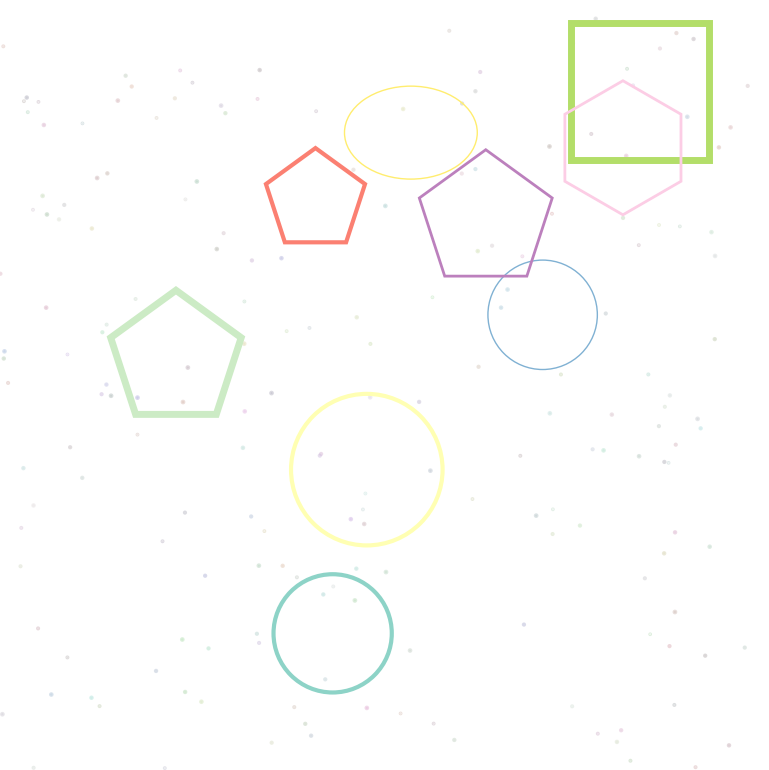[{"shape": "circle", "thickness": 1.5, "radius": 0.38, "center": [0.432, 0.177]}, {"shape": "circle", "thickness": 1.5, "radius": 0.49, "center": [0.476, 0.39]}, {"shape": "pentagon", "thickness": 1.5, "radius": 0.34, "center": [0.41, 0.74]}, {"shape": "circle", "thickness": 0.5, "radius": 0.36, "center": [0.705, 0.591]}, {"shape": "square", "thickness": 2.5, "radius": 0.45, "center": [0.831, 0.882]}, {"shape": "hexagon", "thickness": 1, "radius": 0.44, "center": [0.809, 0.808]}, {"shape": "pentagon", "thickness": 1, "radius": 0.45, "center": [0.631, 0.715]}, {"shape": "pentagon", "thickness": 2.5, "radius": 0.45, "center": [0.229, 0.534]}, {"shape": "oval", "thickness": 0.5, "radius": 0.43, "center": [0.534, 0.828]}]